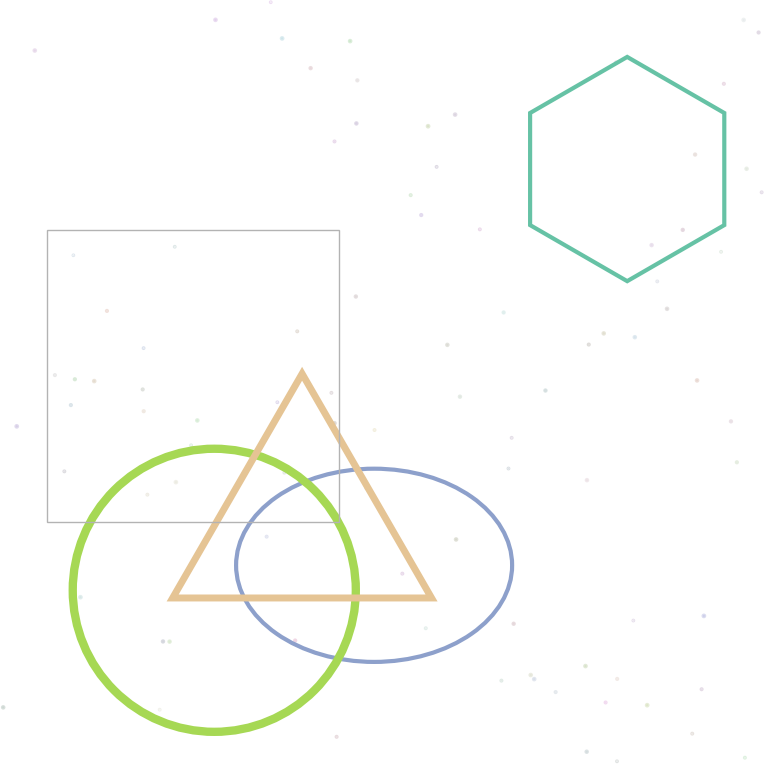[{"shape": "hexagon", "thickness": 1.5, "radius": 0.73, "center": [0.815, 0.78]}, {"shape": "oval", "thickness": 1.5, "radius": 0.9, "center": [0.486, 0.266]}, {"shape": "circle", "thickness": 3, "radius": 0.92, "center": [0.278, 0.233]}, {"shape": "triangle", "thickness": 2.5, "radius": 0.97, "center": [0.392, 0.32]}, {"shape": "square", "thickness": 0.5, "radius": 0.95, "center": [0.25, 0.511]}]